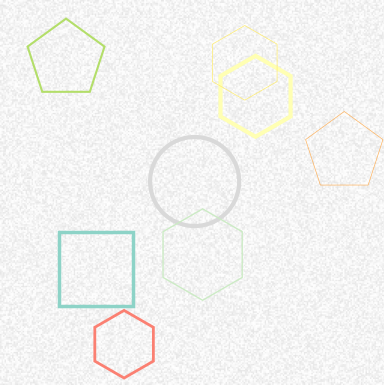[{"shape": "square", "thickness": 2.5, "radius": 0.48, "center": [0.249, 0.301]}, {"shape": "hexagon", "thickness": 3, "radius": 0.53, "center": [0.664, 0.75]}, {"shape": "hexagon", "thickness": 2, "radius": 0.44, "center": [0.322, 0.106]}, {"shape": "pentagon", "thickness": 0.5, "radius": 0.53, "center": [0.894, 0.605]}, {"shape": "pentagon", "thickness": 1.5, "radius": 0.53, "center": [0.172, 0.847]}, {"shape": "circle", "thickness": 3, "radius": 0.58, "center": [0.506, 0.529]}, {"shape": "hexagon", "thickness": 1, "radius": 0.59, "center": [0.526, 0.339]}, {"shape": "hexagon", "thickness": 0.5, "radius": 0.48, "center": [0.636, 0.837]}]